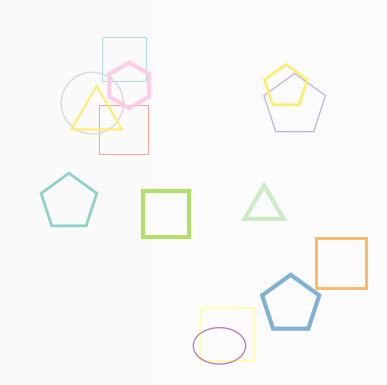[{"shape": "pentagon", "thickness": 2, "radius": 0.38, "center": [0.178, 0.475]}, {"shape": "square", "thickness": 0.5, "radius": 0.29, "center": [0.32, 0.846]}, {"shape": "square", "thickness": 1.5, "radius": 0.34, "center": [0.587, 0.131]}, {"shape": "pentagon", "thickness": 1, "radius": 0.42, "center": [0.761, 0.726]}, {"shape": "square", "thickness": 0.5, "radius": 0.32, "center": [0.319, 0.664]}, {"shape": "pentagon", "thickness": 3, "radius": 0.39, "center": [0.75, 0.209]}, {"shape": "square", "thickness": 2, "radius": 0.32, "center": [0.88, 0.318]}, {"shape": "square", "thickness": 3, "radius": 0.3, "center": [0.429, 0.444]}, {"shape": "hexagon", "thickness": 3, "radius": 0.3, "center": [0.333, 0.778]}, {"shape": "circle", "thickness": 1, "radius": 0.4, "center": [0.238, 0.732]}, {"shape": "oval", "thickness": 1, "radius": 0.34, "center": [0.566, 0.102]}, {"shape": "triangle", "thickness": 3, "radius": 0.29, "center": [0.682, 0.461]}, {"shape": "triangle", "thickness": 1.5, "radius": 0.38, "center": [0.249, 0.701]}, {"shape": "pentagon", "thickness": 2, "radius": 0.29, "center": [0.738, 0.775]}]